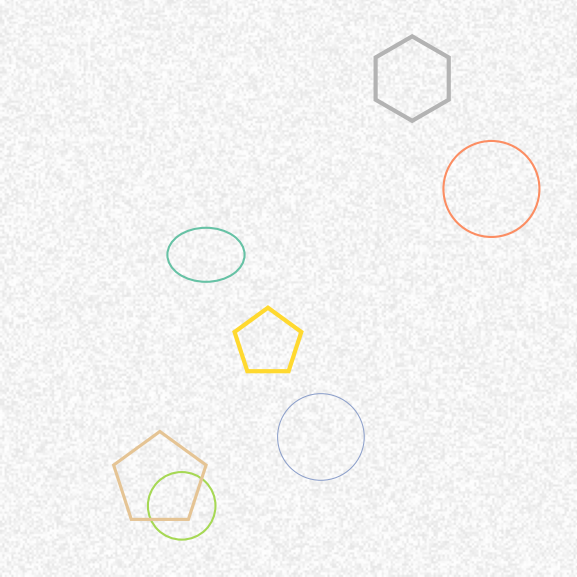[{"shape": "oval", "thickness": 1, "radius": 0.33, "center": [0.357, 0.558]}, {"shape": "circle", "thickness": 1, "radius": 0.42, "center": [0.851, 0.672]}, {"shape": "circle", "thickness": 0.5, "radius": 0.38, "center": [0.556, 0.242]}, {"shape": "circle", "thickness": 1, "radius": 0.29, "center": [0.315, 0.123]}, {"shape": "pentagon", "thickness": 2, "radius": 0.3, "center": [0.464, 0.406]}, {"shape": "pentagon", "thickness": 1.5, "radius": 0.42, "center": [0.277, 0.168]}, {"shape": "hexagon", "thickness": 2, "radius": 0.37, "center": [0.714, 0.863]}]